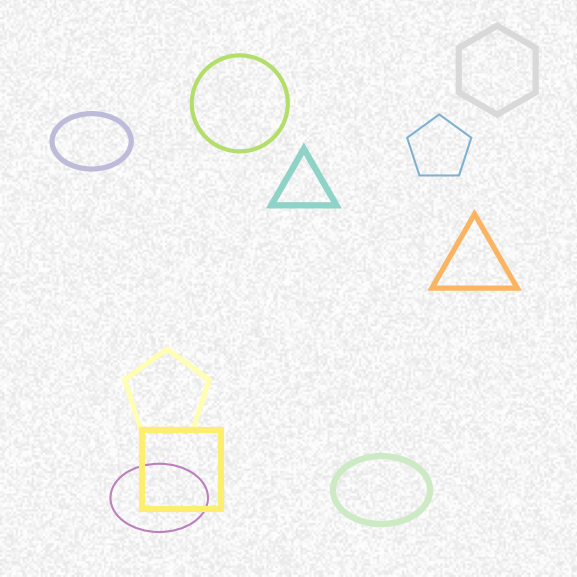[{"shape": "triangle", "thickness": 3, "radius": 0.33, "center": [0.526, 0.676]}, {"shape": "pentagon", "thickness": 2.5, "radius": 0.38, "center": [0.289, 0.318]}, {"shape": "oval", "thickness": 2.5, "radius": 0.34, "center": [0.159, 0.754]}, {"shape": "pentagon", "thickness": 1, "radius": 0.29, "center": [0.761, 0.743]}, {"shape": "triangle", "thickness": 2.5, "radius": 0.43, "center": [0.822, 0.543]}, {"shape": "circle", "thickness": 2, "radius": 0.42, "center": [0.415, 0.82]}, {"shape": "hexagon", "thickness": 3, "radius": 0.38, "center": [0.861, 0.878]}, {"shape": "oval", "thickness": 1, "radius": 0.42, "center": [0.276, 0.137]}, {"shape": "oval", "thickness": 3, "radius": 0.42, "center": [0.661, 0.151]}, {"shape": "square", "thickness": 3, "radius": 0.34, "center": [0.314, 0.186]}]